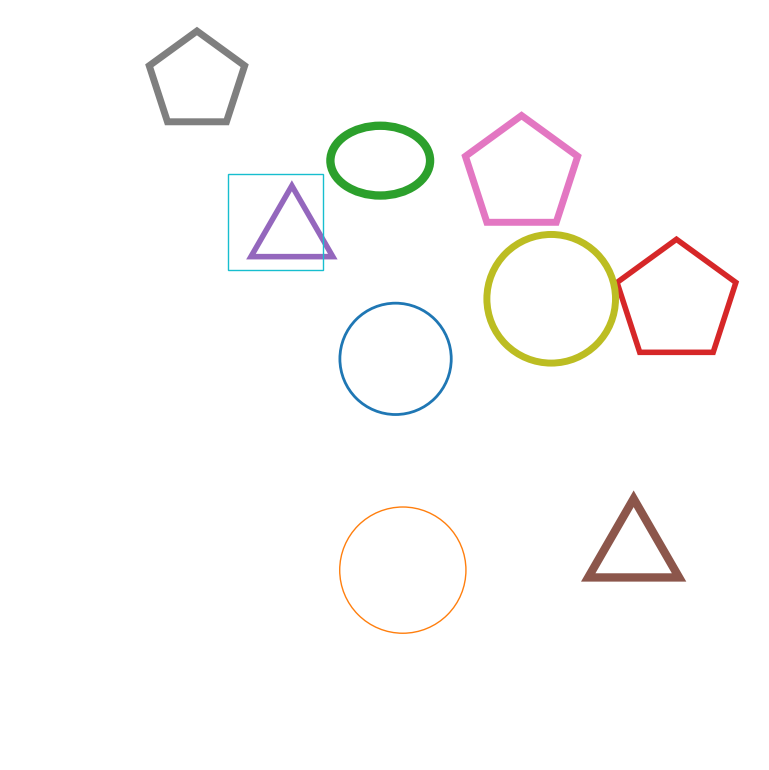[{"shape": "circle", "thickness": 1, "radius": 0.36, "center": [0.514, 0.534]}, {"shape": "circle", "thickness": 0.5, "radius": 0.41, "center": [0.523, 0.26]}, {"shape": "oval", "thickness": 3, "radius": 0.32, "center": [0.494, 0.791]}, {"shape": "pentagon", "thickness": 2, "radius": 0.41, "center": [0.879, 0.608]}, {"shape": "triangle", "thickness": 2, "radius": 0.31, "center": [0.379, 0.697]}, {"shape": "triangle", "thickness": 3, "radius": 0.34, "center": [0.823, 0.284]}, {"shape": "pentagon", "thickness": 2.5, "radius": 0.38, "center": [0.677, 0.773]}, {"shape": "pentagon", "thickness": 2.5, "radius": 0.33, "center": [0.256, 0.895]}, {"shape": "circle", "thickness": 2.5, "radius": 0.42, "center": [0.716, 0.612]}, {"shape": "square", "thickness": 0.5, "radius": 0.31, "center": [0.358, 0.712]}]